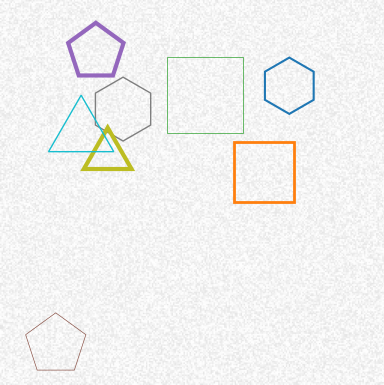[{"shape": "hexagon", "thickness": 1.5, "radius": 0.37, "center": [0.751, 0.777]}, {"shape": "square", "thickness": 2, "radius": 0.39, "center": [0.686, 0.553]}, {"shape": "square", "thickness": 0.5, "radius": 0.49, "center": [0.533, 0.754]}, {"shape": "pentagon", "thickness": 3, "radius": 0.38, "center": [0.249, 0.865]}, {"shape": "pentagon", "thickness": 0.5, "radius": 0.41, "center": [0.145, 0.105]}, {"shape": "hexagon", "thickness": 1, "radius": 0.41, "center": [0.32, 0.717]}, {"shape": "triangle", "thickness": 3, "radius": 0.36, "center": [0.28, 0.597]}, {"shape": "triangle", "thickness": 1, "radius": 0.49, "center": [0.211, 0.655]}]